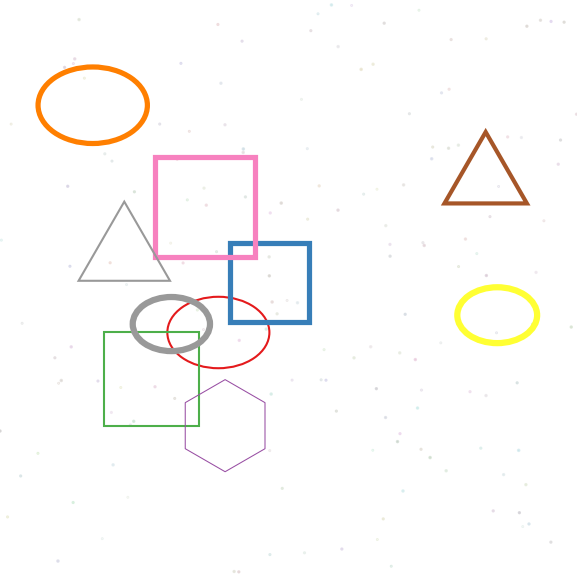[{"shape": "oval", "thickness": 1, "radius": 0.44, "center": [0.378, 0.423]}, {"shape": "square", "thickness": 2.5, "radius": 0.34, "center": [0.466, 0.51]}, {"shape": "square", "thickness": 1, "radius": 0.41, "center": [0.263, 0.343]}, {"shape": "hexagon", "thickness": 0.5, "radius": 0.4, "center": [0.39, 0.262]}, {"shape": "oval", "thickness": 2.5, "radius": 0.47, "center": [0.161, 0.817]}, {"shape": "oval", "thickness": 3, "radius": 0.35, "center": [0.861, 0.453]}, {"shape": "triangle", "thickness": 2, "radius": 0.41, "center": [0.841, 0.688]}, {"shape": "square", "thickness": 2.5, "radius": 0.44, "center": [0.355, 0.641]}, {"shape": "triangle", "thickness": 1, "radius": 0.46, "center": [0.215, 0.559]}, {"shape": "oval", "thickness": 3, "radius": 0.33, "center": [0.297, 0.438]}]